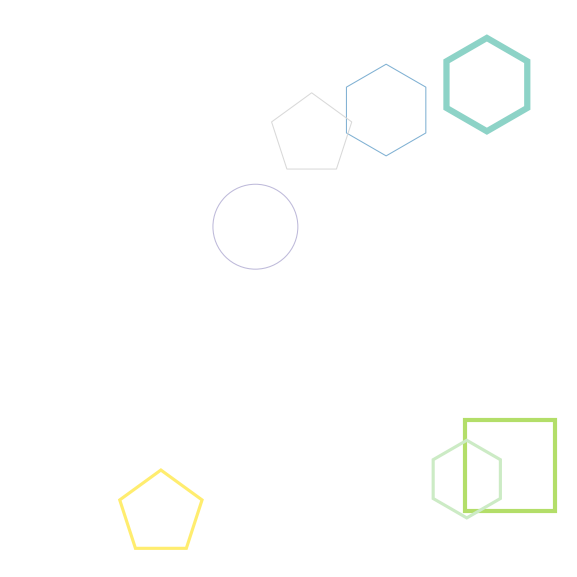[{"shape": "hexagon", "thickness": 3, "radius": 0.4, "center": [0.843, 0.853]}, {"shape": "circle", "thickness": 0.5, "radius": 0.37, "center": [0.442, 0.607]}, {"shape": "hexagon", "thickness": 0.5, "radius": 0.4, "center": [0.669, 0.809]}, {"shape": "square", "thickness": 2, "radius": 0.39, "center": [0.883, 0.193]}, {"shape": "pentagon", "thickness": 0.5, "radius": 0.36, "center": [0.54, 0.765]}, {"shape": "hexagon", "thickness": 1.5, "radius": 0.34, "center": [0.808, 0.17]}, {"shape": "pentagon", "thickness": 1.5, "radius": 0.37, "center": [0.279, 0.11]}]